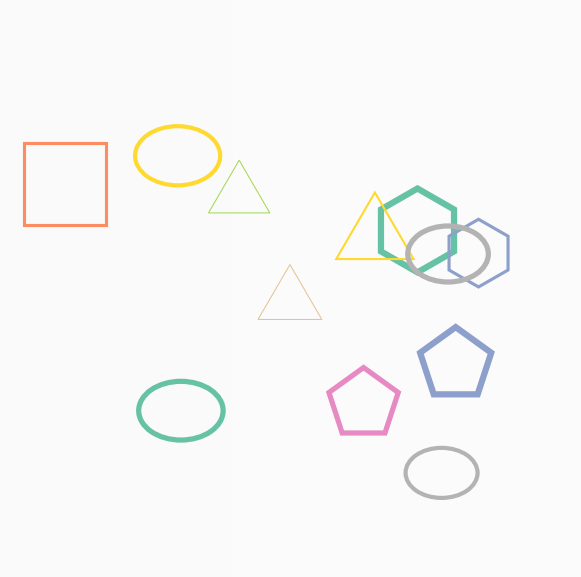[{"shape": "oval", "thickness": 2.5, "radius": 0.36, "center": [0.311, 0.288]}, {"shape": "hexagon", "thickness": 3, "radius": 0.36, "center": [0.718, 0.6]}, {"shape": "square", "thickness": 1.5, "radius": 0.35, "center": [0.112, 0.68]}, {"shape": "pentagon", "thickness": 3, "radius": 0.32, "center": [0.784, 0.368]}, {"shape": "hexagon", "thickness": 1.5, "radius": 0.29, "center": [0.823, 0.561]}, {"shape": "pentagon", "thickness": 2.5, "radius": 0.31, "center": [0.625, 0.3]}, {"shape": "triangle", "thickness": 0.5, "radius": 0.3, "center": [0.411, 0.661]}, {"shape": "triangle", "thickness": 1, "radius": 0.38, "center": [0.645, 0.589]}, {"shape": "oval", "thickness": 2, "radius": 0.37, "center": [0.306, 0.729]}, {"shape": "triangle", "thickness": 0.5, "radius": 0.32, "center": [0.499, 0.478]}, {"shape": "oval", "thickness": 2, "radius": 0.31, "center": [0.76, 0.18]}, {"shape": "oval", "thickness": 2.5, "radius": 0.35, "center": [0.771, 0.559]}]